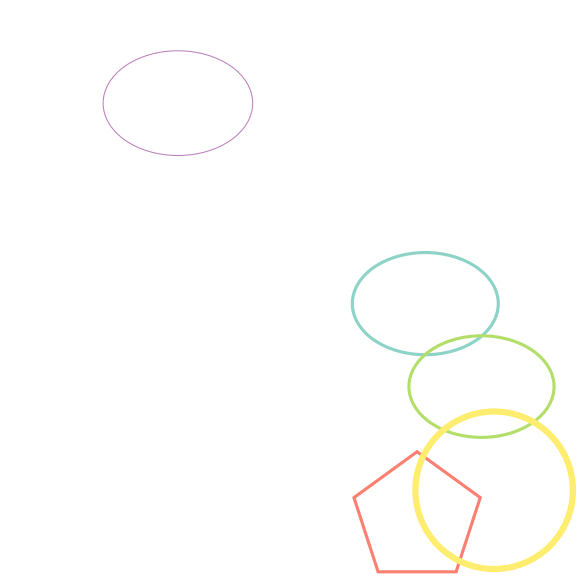[{"shape": "oval", "thickness": 1.5, "radius": 0.63, "center": [0.736, 0.473]}, {"shape": "pentagon", "thickness": 1.5, "radius": 0.57, "center": [0.722, 0.102]}, {"shape": "oval", "thickness": 1.5, "radius": 0.63, "center": [0.834, 0.33]}, {"shape": "oval", "thickness": 0.5, "radius": 0.65, "center": [0.308, 0.821]}, {"shape": "circle", "thickness": 3, "radius": 0.68, "center": [0.856, 0.15]}]